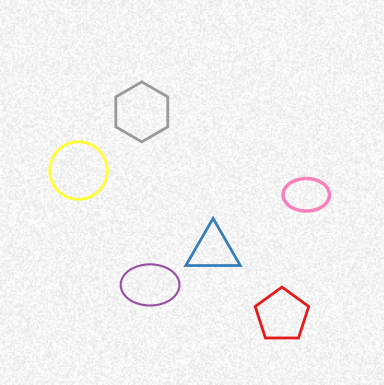[{"shape": "pentagon", "thickness": 2, "radius": 0.37, "center": [0.732, 0.181]}, {"shape": "triangle", "thickness": 2, "radius": 0.41, "center": [0.553, 0.351]}, {"shape": "oval", "thickness": 1.5, "radius": 0.38, "center": [0.39, 0.26]}, {"shape": "circle", "thickness": 2, "radius": 0.37, "center": [0.204, 0.557]}, {"shape": "oval", "thickness": 2.5, "radius": 0.3, "center": [0.796, 0.494]}, {"shape": "hexagon", "thickness": 2, "radius": 0.39, "center": [0.368, 0.709]}]